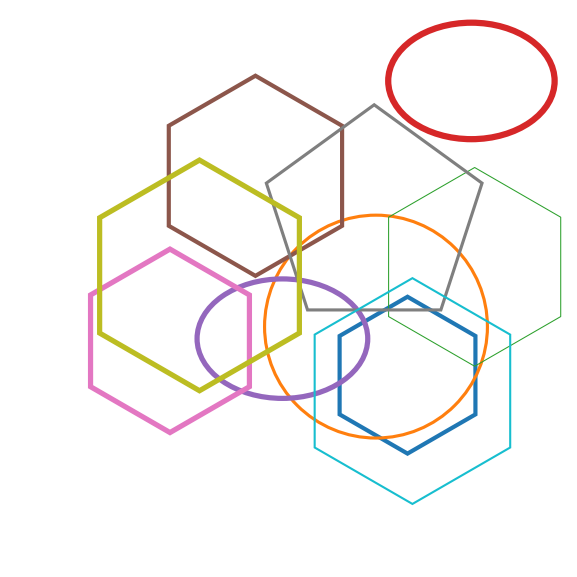[{"shape": "hexagon", "thickness": 2, "radius": 0.68, "center": [0.706, 0.349]}, {"shape": "circle", "thickness": 1.5, "radius": 0.96, "center": [0.651, 0.434]}, {"shape": "hexagon", "thickness": 0.5, "radius": 0.86, "center": [0.822, 0.537]}, {"shape": "oval", "thickness": 3, "radius": 0.72, "center": [0.816, 0.859]}, {"shape": "oval", "thickness": 2.5, "radius": 0.74, "center": [0.489, 0.413]}, {"shape": "hexagon", "thickness": 2, "radius": 0.87, "center": [0.442, 0.695]}, {"shape": "hexagon", "thickness": 2.5, "radius": 0.79, "center": [0.294, 0.409]}, {"shape": "pentagon", "thickness": 1.5, "radius": 0.98, "center": [0.648, 0.621]}, {"shape": "hexagon", "thickness": 2.5, "radius": 1.0, "center": [0.345, 0.522]}, {"shape": "hexagon", "thickness": 1, "radius": 0.98, "center": [0.714, 0.322]}]